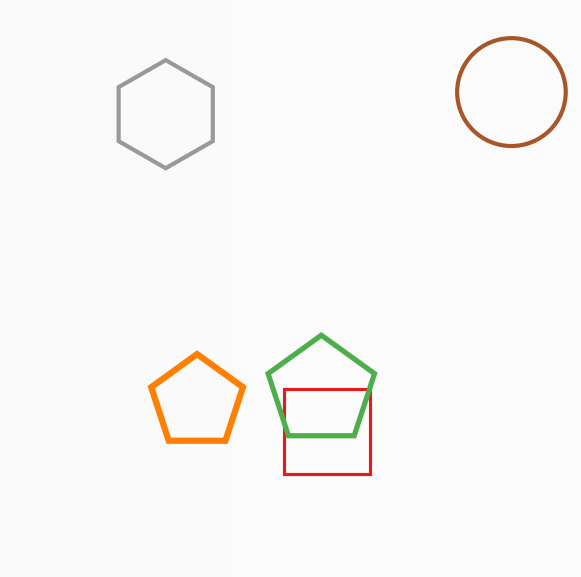[{"shape": "square", "thickness": 1.5, "radius": 0.37, "center": [0.563, 0.252]}, {"shape": "pentagon", "thickness": 2.5, "radius": 0.48, "center": [0.553, 0.322]}, {"shape": "pentagon", "thickness": 3, "radius": 0.41, "center": [0.339, 0.303]}, {"shape": "circle", "thickness": 2, "radius": 0.47, "center": [0.88, 0.84]}, {"shape": "hexagon", "thickness": 2, "radius": 0.47, "center": [0.285, 0.801]}]